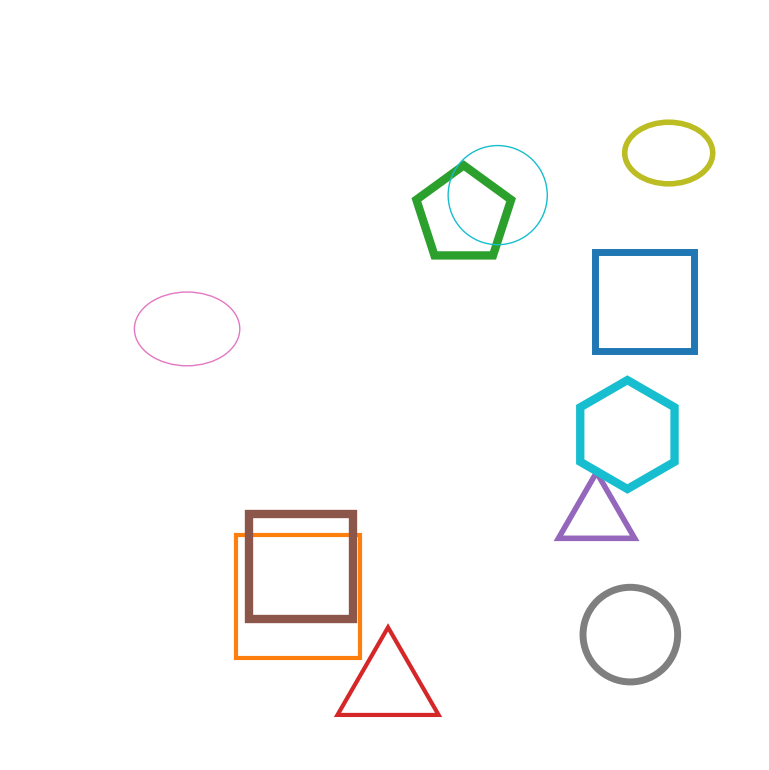[{"shape": "square", "thickness": 2.5, "radius": 0.32, "center": [0.837, 0.609]}, {"shape": "square", "thickness": 1.5, "radius": 0.4, "center": [0.387, 0.226]}, {"shape": "pentagon", "thickness": 3, "radius": 0.32, "center": [0.602, 0.721]}, {"shape": "triangle", "thickness": 1.5, "radius": 0.38, "center": [0.504, 0.109]}, {"shape": "triangle", "thickness": 2, "radius": 0.29, "center": [0.775, 0.329]}, {"shape": "square", "thickness": 3, "radius": 0.34, "center": [0.391, 0.264]}, {"shape": "oval", "thickness": 0.5, "radius": 0.34, "center": [0.243, 0.573]}, {"shape": "circle", "thickness": 2.5, "radius": 0.31, "center": [0.819, 0.176]}, {"shape": "oval", "thickness": 2, "radius": 0.29, "center": [0.868, 0.801]}, {"shape": "hexagon", "thickness": 3, "radius": 0.35, "center": [0.815, 0.436]}, {"shape": "circle", "thickness": 0.5, "radius": 0.32, "center": [0.646, 0.747]}]